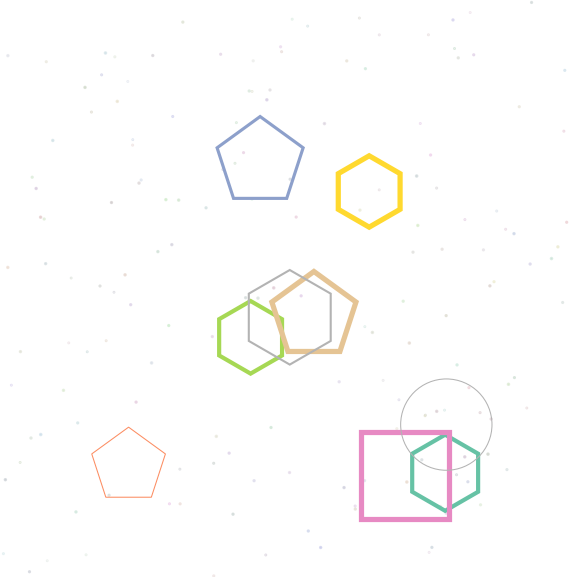[{"shape": "hexagon", "thickness": 2, "radius": 0.33, "center": [0.771, 0.181]}, {"shape": "pentagon", "thickness": 0.5, "radius": 0.34, "center": [0.223, 0.192]}, {"shape": "pentagon", "thickness": 1.5, "radius": 0.39, "center": [0.45, 0.719]}, {"shape": "square", "thickness": 2.5, "radius": 0.38, "center": [0.701, 0.175]}, {"shape": "hexagon", "thickness": 2, "radius": 0.31, "center": [0.434, 0.415]}, {"shape": "hexagon", "thickness": 2.5, "radius": 0.31, "center": [0.639, 0.668]}, {"shape": "pentagon", "thickness": 2.5, "radius": 0.38, "center": [0.544, 0.452]}, {"shape": "hexagon", "thickness": 1, "radius": 0.41, "center": [0.502, 0.45]}, {"shape": "circle", "thickness": 0.5, "radius": 0.4, "center": [0.773, 0.264]}]